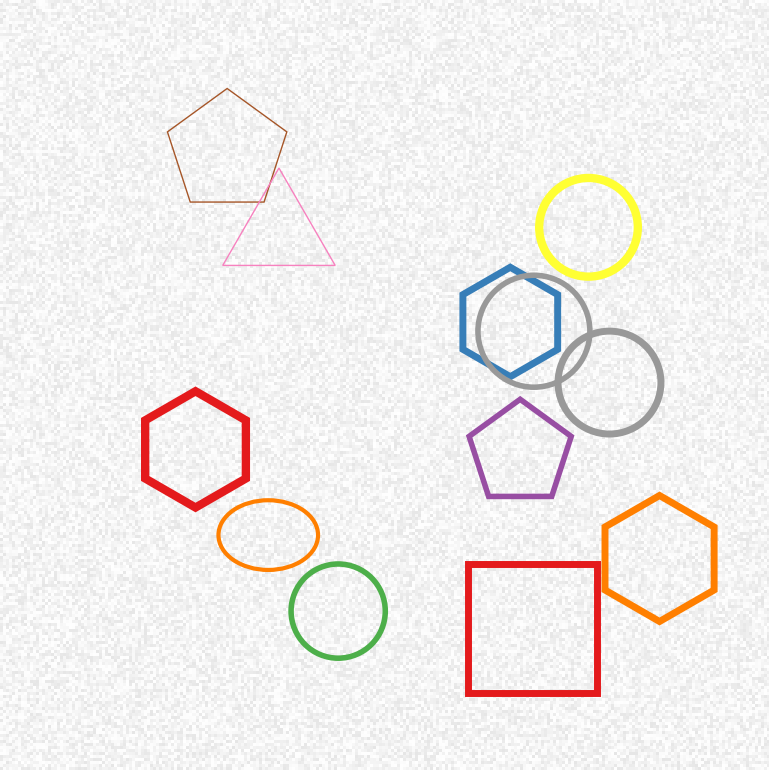[{"shape": "hexagon", "thickness": 3, "radius": 0.38, "center": [0.254, 0.416]}, {"shape": "square", "thickness": 2.5, "radius": 0.42, "center": [0.692, 0.184]}, {"shape": "hexagon", "thickness": 2.5, "radius": 0.36, "center": [0.663, 0.582]}, {"shape": "circle", "thickness": 2, "radius": 0.31, "center": [0.439, 0.206]}, {"shape": "pentagon", "thickness": 2, "radius": 0.35, "center": [0.676, 0.412]}, {"shape": "hexagon", "thickness": 2.5, "radius": 0.41, "center": [0.857, 0.275]}, {"shape": "oval", "thickness": 1.5, "radius": 0.32, "center": [0.348, 0.305]}, {"shape": "circle", "thickness": 3, "radius": 0.32, "center": [0.764, 0.705]}, {"shape": "pentagon", "thickness": 0.5, "radius": 0.41, "center": [0.295, 0.804]}, {"shape": "triangle", "thickness": 0.5, "radius": 0.42, "center": [0.362, 0.697]}, {"shape": "circle", "thickness": 2, "radius": 0.36, "center": [0.693, 0.57]}, {"shape": "circle", "thickness": 2.5, "radius": 0.33, "center": [0.792, 0.503]}]